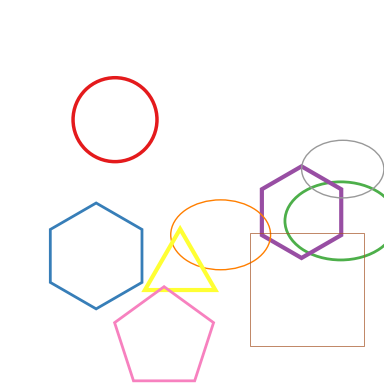[{"shape": "circle", "thickness": 2.5, "radius": 0.55, "center": [0.299, 0.689]}, {"shape": "hexagon", "thickness": 2, "radius": 0.69, "center": [0.25, 0.335]}, {"shape": "oval", "thickness": 2, "radius": 0.72, "center": [0.885, 0.426]}, {"shape": "hexagon", "thickness": 3, "radius": 0.6, "center": [0.783, 0.449]}, {"shape": "oval", "thickness": 1, "radius": 0.65, "center": [0.573, 0.39]}, {"shape": "triangle", "thickness": 3, "radius": 0.53, "center": [0.468, 0.3]}, {"shape": "square", "thickness": 0.5, "radius": 0.74, "center": [0.797, 0.248]}, {"shape": "pentagon", "thickness": 2, "radius": 0.68, "center": [0.426, 0.12]}, {"shape": "oval", "thickness": 1, "radius": 0.53, "center": [0.89, 0.561]}]